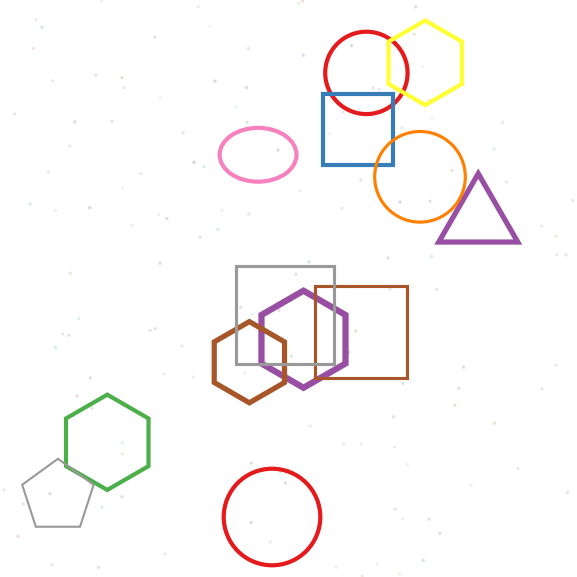[{"shape": "circle", "thickness": 2, "radius": 0.42, "center": [0.471, 0.104]}, {"shape": "circle", "thickness": 2, "radius": 0.36, "center": [0.634, 0.873]}, {"shape": "square", "thickness": 2, "radius": 0.31, "center": [0.62, 0.775]}, {"shape": "hexagon", "thickness": 2, "radius": 0.41, "center": [0.186, 0.233]}, {"shape": "hexagon", "thickness": 3, "radius": 0.42, "center": [0.526, 0.412]}, {"shape": "triangle", "thickness": 2.5, "radius": 0.4, "center": [0.828, 0.62]}, {"shape": "circle", "thickness": 1.5, "radius": 0.39, "center": [0.727, 0.693]}, {"shape": "hexagon", "thickness": 2, "radius": 0.37, "center": [0.736, 0.89]}, {"shape": "hexagon", "thickness": 2.5, "radius": 0.35, "center": [0.432, 0.372]}, {"shape": "square", "thickness": 1.5, "radius": 0.4, "center": [0.625, 0.424]}, {"shape": "oval", "thickness": 2, "radius": 0.33, "center": [0.447, 0.731]}, {"shape": "square", "thickness": 1.5, "radius": 0.43, "center": [0.494, 0.454]}, {"shape": "pentagon", "thickness": 1, "radius": 0.33, "center": [0.1, 0.14]}]